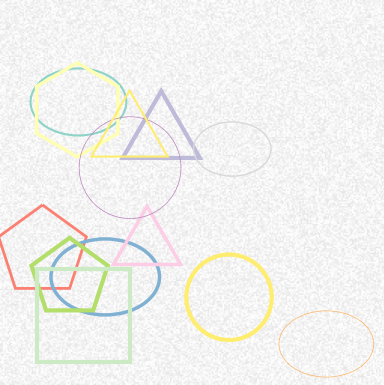[{"shape": "oval", "thickness": 1.5, "radius": 0.62, "center": [0.204, 0.735]}, {"shape": "hexagon", "thickness": 2.5, "radius": 0.61, "center": [0.201, 0.715]}, {"shape": "triangle", "thickness": 3, "radius": 0.58, "center": [0.419, 0.648]}, {"shape": "pentagon", "thickness": 2, "radius": 0.6, "center": [0.11, 0.348]}, {"shape": "oval", "thickness": 2.5, "radius": 0.71, "center": [0.273, 0.281]}, {"shape": "oval", "thickness": 0.5, "radius": 0.61, "center": [0.848, 0.107]}, {"shape": "pentagon", "thickness": 3, "radius": 0.52, "center": [0.181, 0.278]}, {"shape": "triangle", "thickness": 2.5, "radius": 0.5, "center": [0.382, 0.364]}, {"shape": "oval", "thickness": 1, "radius": 0.5, "center": [0.603, 0.613]}, {"shape": "circle", "thickness": 0.5, "radius": 0.66, "center": [0.338, 0.565]}, {"shape": "square", "thickness": 3, "radius": 0.61, "center": [0.217, 0.181]}, {"shape": "circle", "thickness": 3, "radius": 0.55, "center": [0.595, 0.228]}, {"shape": "triangle", "thickness": 1.5, "radius": 0.57, "center": [0.336, 0.651]}]